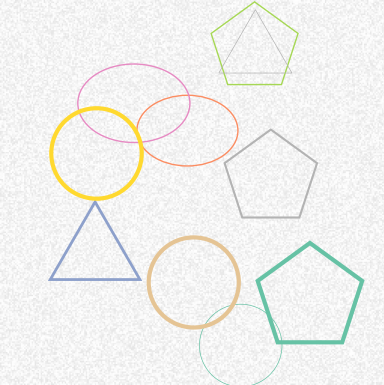[{"shape": "pentagon", "thickness": 3, "radius": 0.71, "center": [0.805, 0.226]}, {"shape": "circle", "thickness": 0.5, "radius": 0.54, "center": [0.625, 0.103]}, {"shape": "oval", "thickness": 1, "radius": 0.66, "center": [0.487, 0.661]}, {"shape": "triangle", "thickness": 2, "radius": 0.67, "center": [0.247, 0.341]}, {"shape": "oval", "thickness": 1, "radius": 0.73, "center": [0.348, 0.732]}, {"shape": "pentagon", "thickness": 1, "radius": 0.59, "center": [0.661, 0.876]}, {"shape": "circle", "thickness": 3, "radius": 0.59, "center": [0.251, 0.601]}, {"shape": "circle", "thickness": 3, "radius": 0.58, "center": [0.503, 0.266]}, {"shape": "pentagon", "thickness": 1.5, "radius": 0.63, "center": [0.703, 0.537]}, {"shape": "triangle", "thickness": 0.5, "radius": 0.55, "center": [0.663, 0.865]}]